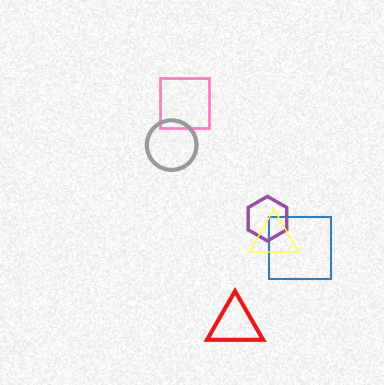[{"shape": "triangle", "thickness": 3, "radius": 0.42, "center": [0.611, 0.16]}, {"shape": "square", "thickness": 1.5, "radius": 0.4, "center": [0.779, 0.356]}, {"shape": "hexagon", "thickness": 2.5, "radius": 0.29, "center": [0.695, 0.432]}, {"shape": "triangle", "thickness": 1, "radius": 0.37, "center": [0.712, 0.383]}, {"shape": "square", "thickness": 2, "radius": 0.32, "center": [0.479, 0.732]}, {"shape": "circle", "thickness": 3, "radius": 0.32, "center": [0.446, 0.623]}]